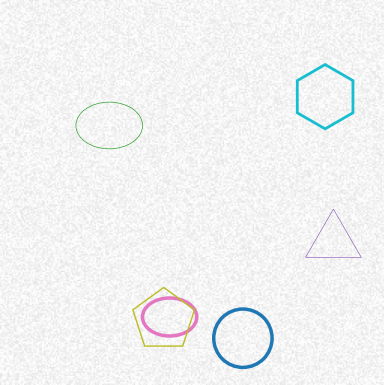[{"shape": "circle", "thickness": 2.5, "radius": 0.38, "center": [0.631, 0.122]}, {"shape": "oval", "thickness": 0.5, "radius": 0.43, "center": [0.284, 0.674]}, {"shape": "triangle", "thickness": 0.5, "radius": 0.42, "center": [0.866, 0.373]}, {"shape": "oval", "thickness": 2.5, "radius": 0.35, "center": [0.441, 0.177]}, {"shape": "pentagon", "thickness": 1, "radius": 0.42, "center": [0.425, 0.169]}, {"shape": "hexagon", "thickness": 2, "radius": 0.42, "center": [0.844, 0.749]}]